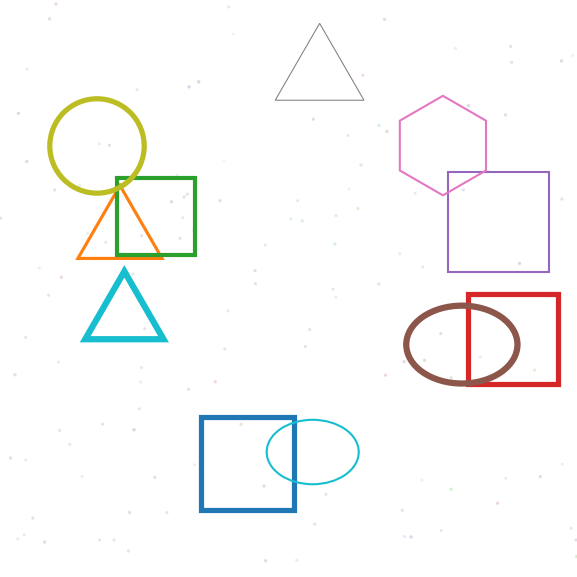[{"shape": "square", "thickness": 2.5, "radius": 0.4, "center": [0.429, 0.196]}, {"shape": "triangle", "thickness": 1.5, "radius": 0.42, "center": [0.208, 0.594]}, {"shape": "square", "thickness": 2, "radius": 0.34, "center": [0.27, 0.624]}, {"shape": "square", "thickness": 2.5, "radius": 0.39, "center": [0.889, 0.412]}, {"shape": "square", "thickness": 1, "radius": 0.44, "center": [0.863, 0.615]}, {"shape": "oval", "thickness": 3, "radius": 0.48, "center": [0.8, 0.402]}, {"shape": "hexagon", "thickness": 1, "radius": 0.43, "center": [0.767, 0.747]}, {"shape": "triangle", "thickness": 0.5, "radius": 0.44, "center": [0.553, 0.87]}, {"shape": "circle", "thickness": 2.5, "radius": 0.41, "center": [0.168, 0.746]}, {"shape": "triangle", "thickness": 3, "radius": 0.39, "center": [0.215, 0.451]}, {"shape": "oval", "thickness": 1, "radius": 0.4, "center": [0.541, 0.216]}]